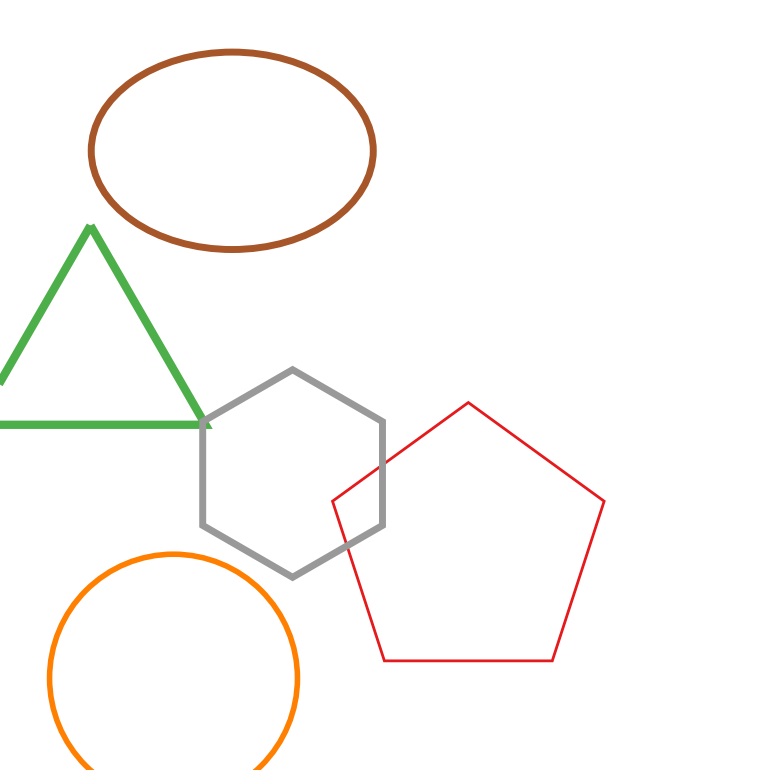[{"shape": "pentagon", "thickness": 1, "radius": 0.93, "center": [0.608, 0.292]}, {"shape": "triangle", "thickness": 3, "radius": 0.86, "center": [0.117, 0.535]}, {"shape": "circle", "thickness": 2, "radius": 0.8, "center": [0.225, 0.119]}, {"shape": "oval", "thickness": 2.5, "radius": 0.92, "center": [0.302, 0.804]}, {"shape": "hexagon", "thickness": 2.5, "radius": 0.67, "center": [0.38, 0.385]}]